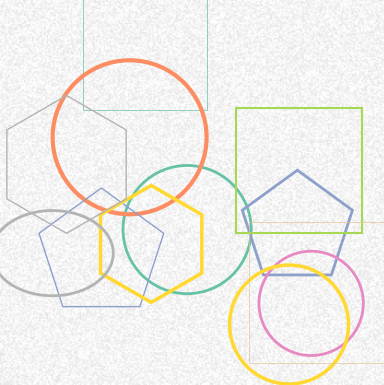[{"shape": "square", "thickness": 0.5, "radius": 0.8, "center": [0.377, 0.876]}, {"shape": "circle", "thickness": 2, "radius": 0.83, "center": [0.486, 0.404]}, {"shape": "circle", "thickness": 3, "radius": 1.0, "center": [0.337, 0.643]}, {"shape": "pentagon", "thickness": 2, "radius": 0.75, "center": [0.772, 0.408]}, {"shape": "pentagon", "thickness": 1, "radius": 0.85, "center": [0.263, 0.341]}, {"shape": "circle", "thickness": 2, "radius": 0.68, "center": [0.808, 0.212]}, {"shape": "square", "thickness": 1.5, "radius": 0.82, "center": [0.776, 0.558]}, {"shape": "hexagon", "thickness": 2.5, "radius": 0.76, "center": [0.393, 0.366]}, {"shape": "circle", "thickness": 2.5, "radius": 0.77, "center": [0.751, 0.157]}, {"shape": "square", "thickness": 0.5, "radius": 0.91, "center": [0.829, 0.24]}, {"shape": "oval", "thickness": 2, "radius": 0.79, "center": [0.136, 0.343]}, {"shape": "hexagon", "thickness": 1, "radius": 0.89, "center": [0.173, 0.573]}]